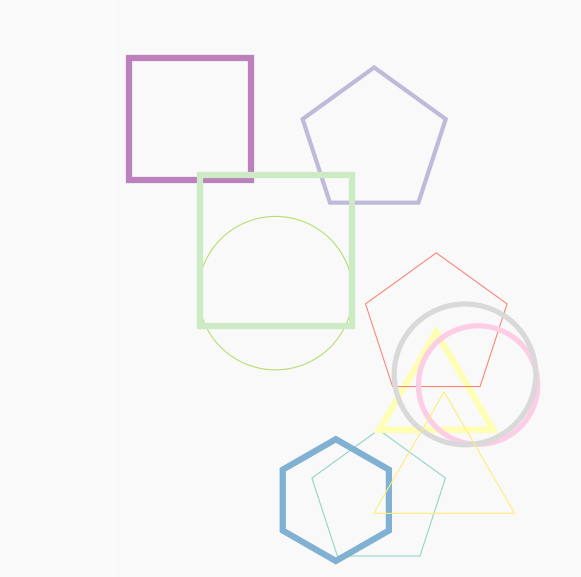[{"shape": "pentagon", "thickness": 0.5, "radius": 0.6, "center": [0.652, 0.134]}, {"shape": "triangle", "thickness": 3, "radius": 0.57, "center": [0.75, 0.311]}, {"shape": "pentagon", "thickness": 2, "radius": 0.65, "center": [0.644, 0.753]}, {"shape": "pentagon", "thickness": 0.5, "radius": 0.64, "center": [0.751, 0.433]}, {"shape": "hexagon", "thickness": 3, "radius": 0.53, "center": [0.578, 0.133]}, {"shape": "circle", "thickness": 0.5, "radius": 0.66, "center": [0.474, 0.492]}, {"shape": "circle", "thickness": 2.5, "radius": 0.51, "center": [0.823, 0.332]}, {"shape": "circle", "thickness": 2.5, "radius": 0.61, "center": [0.8, 0.351]}, {"shape": "square", "thickness": 3, "radius": 0.53, "center": [0.327, 0.793]}, {"shape": "square", "thickness": 3, "radius": 0.65, "center": [0.475, 0.565]}, {"shape": "triangle", "thickness": 0.5, "radius": 0.7, "center": [0.764, 0.18]}]